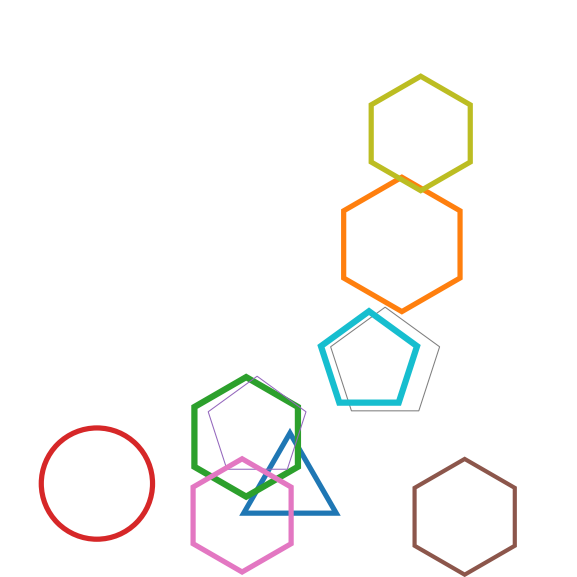[{"shape": "triangle", "thickness": 2.5, "radius": 0.46, "center": [0.502, 0.157]}, {"shape": "hexagon", "thickness": 2.5, "radius": 0.58, "center": [0.696, 0.576]}, {"shape": "hexagon", "thickness": 3, "radius": 0.52, "center": [0.426, 0.243]}, {"shape": "circle", "thickness": 2.5, "radius": 0.48, "center": [0.168, 0.162]}, {"shape": "pentagon", "thickness": 0.5, "radius": 0.45, "center": [0.445, 0.259]}, {"shape": "hexagon", "thickness": 2, "radius": 0.5, "center": [0.805, 0.104]}, {"shape": "hexagon", "thickness": 2.5, "radius": 0.49, "center": [0.419, 0.107]}, {"shape": "pentagon", "thickness": 0.5, "radius": 0.5, "center": [0.667, 0.368]}, {"shape": "hexagon", "thickness": 2.5, "radius": 0.5, "center": [0.729, 0.768]}, {"shape": "pentagon", "thickness": 3, "radius": 0.44, "center": [0.639, 0.373]}]